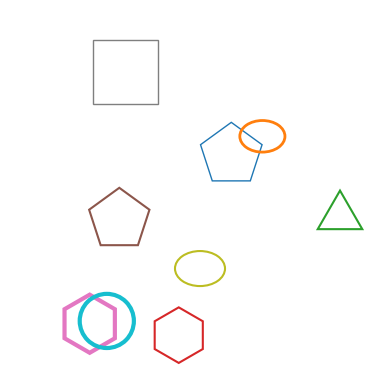[{"shape": "pentagon", "thickness": 1, "radius": 0.42, "center": [0.601, 0.598]}, {"shape": "oval", "thickness": 2, "radius": 0.29, "center": [0.682, 0.646]}, {"shape": "triangle", "thickness": 1.5, "radius": 0.33, "center": [0.883, 0.438]}, {"shape": "hexagon", "thickness": 1.5, "radius": 0.36, "center": [0.464, 0.129]}, {"shape": "pentagon", "thickness": 1.5, "radius": 0.41, "center": [0.31, 0.43]}, {"shape": "hexagon", "thickness": 3, "radius": 0.38, "center": [0.233, 0.159]}, {"shape": "square", "thickness": 1, "radius": 0.42, "center": [0.326, 0.813]}, {"shape": "oval", "thickness": 1.5, "radius": 0.32, "center": [0.519, 0.302]}, {"shape": "circle", "thickness": 3, "radius": 0.35, "center": [0.277, 0.166]}]